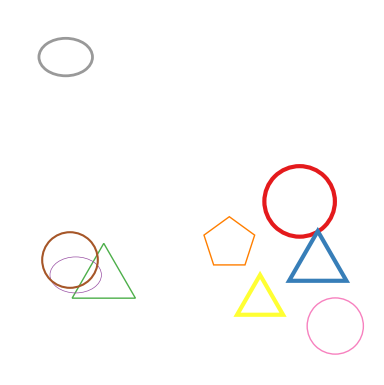[{"shape": "circle", "thickness": 3, "radius": 0.46, "center": [0.778, 0.477]}, {"shape": "triangle", "thickness": 3, "radius": 0.43, "center": [0.825, 0.314]}, {"shape": "triangle", "thickness": 1, "radius": 0.47, "center": [0.27, 0.273]}, {"shape": "oval", "thickness": 0.5, "radius": 0.33, "center": [0.197, 0.286]}, {"shape": "pentagon", "thickness": 1, "radius": 0.35, "center": [0.596, 0.368]}, {"shape": "triangle", "thickness": 3, "radius": 0.34, "center": [0.675, 0.217]}, {"shape": "circle", "thickness": 1.5, "radius": 0.36, "center": [0.182, 0.325]}, {"shape": "circle", "thickness": 1, "radius": 0.36, "center": [0.871, 0.153]}, {"shape": "oval", "thickness": 2, "radius": 0.35, "center": [0.171, 0.852]}]